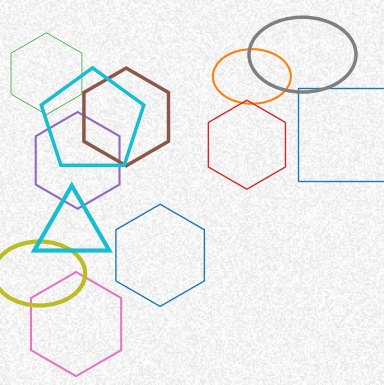[{"shape": "hexagon", "thickness": 1, "radius": 0.66, "center": [0.416, 0.337]}, {"shape": "square", "thickness": 1, "radius": 0.61, "center": [0.896, 0.65]}, {"shape": "oval", "thickness": 1.5, "radius": 0.51, "center": [0.654, 0.801]}, {"shape": "hexagon", "thickness": 0.5, "radius": 0.53, "center": [0.121, 0.809]}, {"shape": "hexagon", "thickness": 1, "radius": 0.58, "center": [0.641, 0.624]}, {"shape": "hexagon", "thickness": 1.5, "radius": 0.63, "center": [0.202, 0.583]}, {"shape": "hexagon", "thickness": 2.5, "radius": 0.63, "center": [0.328, 0.696]}, {"shape": "hexagon", "thickness": 1.5, "radius": 0.68, "center": [0.198, 0.158]}, {"shape": "oval", "thickness": 2.5, "radius": 0.69, "center": [0.786, 0.858]}, {"shape": "oval", "thickness": 3, "radius": 0.59, "center": [0.102, 0.29]}, {"shape": "pentagon", "thickness": 2.5, "radius": 0.7, "center": [0.24, 0.684]}, {"shape": "triangle", "thickness": 3, "radius": 0.56, "center": [0.186, 0.406]}]